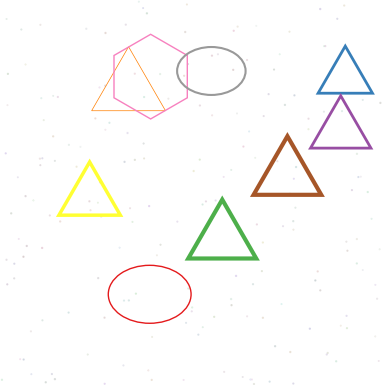[{"shape": "oval", "thickness": 1, "radius": 0.54, "center": [0.389, 0.236]}, {"shape": "triangle", "thickness": 2, "radius": 0.41, "center": [0.897, 0.799]}, {"shape": "triangle", "thickness": 3, "radius": 0.51, "center": [0.577, 0.38]}, {"shape": "triangle", "thickness": 2, "radius": 0.45, "center": [0.885, 0.661]}, {"shape": "triangle", "thickness": 0.5, "radius": 0.55, "center": [0.334, 0.768]}, {"shape": "triangle", "thickness": 2.5, "radius": 0.46, "center": [0.233, 0.487]}, {"shape": "triangle", "thickness": 3, "radius": 0.51, "center": [0.747, 0.545]}, {"shape": "hexagon", "thickness": 1, "radius": 0.55, "center": [0.391, 0.801]}, {"shape": "oval", "thickness": 1.5, "radius": 0.44, "center": [0.549, 0.816]}]